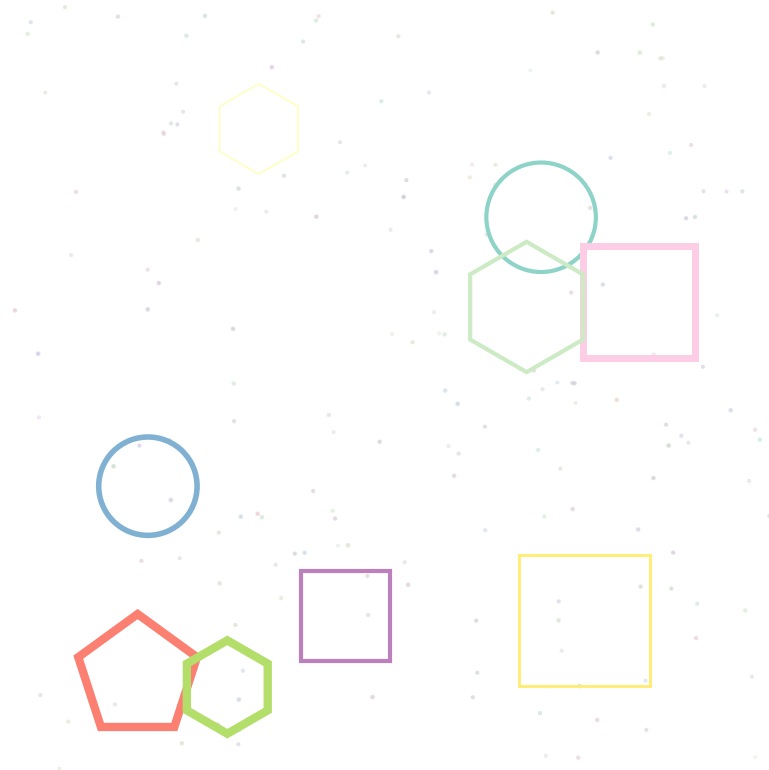[{"shape": "circle", "thickness": 1.5, "radius": 0.36, "center": [0.703, 0.718]}, {"shape": "hexagon", "thickness": 0.5, "radius": 0.29, "center": [0.336, 0.833]}, {"shape": "pentagon", "thickness": 3, "radius": 0.41, "center": [0.179, 0.121]}, {"shape": "circle", "thickness": 2, "radius": 0.32, "center": [0.192, 0.369]}, {"shape": "hexagon", "thickness": 3, "radius": 0.3, "center": [0.295, 0.108]}, {"shape": "square", "thickness": 2.5, "radius": 0.36, "center": [0.83, 0.608]}, {"shape": "square", "thickness": 1.5, "radius": 0.29, "center": [0.448, 0.2]}, {"shape": "hexagon", "thickness": 1.5, "radius": 0.42, "center": [0.684, 0.601]}, {"shape": "square", "thickness": 1, "radius": 0.43, "center": [0.759, 0.194]}]